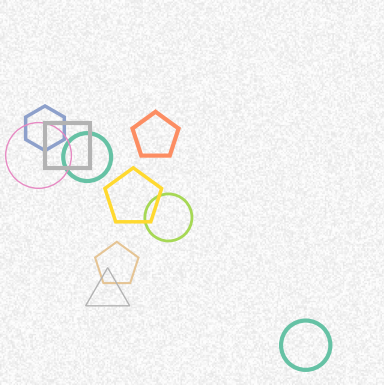[{"shape": "circle", "thickness": 3, "radius": 0.31, "center": [0.226, 0.592]}, {"shape": "circle", "thickness": 3, "radius": 0.32, "center": [0.794, 0.103]}, {"shape": "pentagon", "thickness": 3, "radius": 0.31, "center": [0.404, 0.647]}, {"shape": "hexagon", "thickness": 2.5, "radius": 0.29, "center": [0.117, 0.667]}, {"shape": "circle", "thickness": 1, "radius": 0.43, "center": [0.1, 0.596]}, {"shape": "circle", "thickness": 2, "radius": 0.31, "center": [0.437, 0.435]}, {"shape": "pentagon", "thickness": 2.5, "radius": 0.39, "center": [0.346, 0.487]}, {"shape": "pentagon", "thickness": 1.5, "radius": 0.3, "center": [0.303, 0.313]}, {"shape": "triangle", "thickness": 1, "radius": 0.33, "center": [0.28, 0.239]}, {"shape": "square", "thickness": 3, "radius": 0.29, "center": [0.176, 0.622]}]